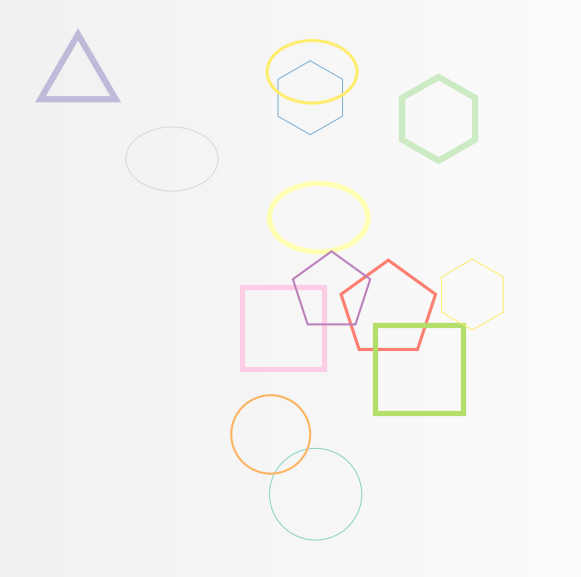[{"shape": "circle", "thickness": 0.5, "radius": 0.4, "center": [0.543, 0.143]}, {"shape": "oval", "thickness": 2.5, "radius": 0.42, "center": [0.548, 0.622]}, {"shape": "triangle", "thickness": 3, "radius": 0.37, "center": [0.134, 0.865]}, {"shape": "pentagon", "thickness": 1.5, "radius": 0.43, "center": [0.668, 0.463]}, {"shape": "hexagon", "thickness": 0.5, "radius": 0.32, "center": [0.534, 0.83]}, {"shape": "circle", "thickness": 1, "radius": 0.34, "center": [0.466, 0.247]}, {"shape": "square", "thickness": 2.5, "radius": 0.38, "center": [0.721, 0.36]}, {"shape": "square", "thickness": 2.5, "radius": 0.36, "center": [0.487, 0.432]}, {"shape": "oval", "thickness": 0.5, "radius": 0.4, "center": [0.296, 0.724]}, {"shape": "pentagon", "thickness": 1, "radius": 0.35, "center": [0.57, 0.494]}, {"shape": "hexagon", "thickness": 3, "radius": 0.36, "center": [0.755, 0.793]}, {"shape": "oval", "thickness": 1.5, "radius": 0.39, "center": [0.537, 0.875]}, {"shape": "hexagon", "thickness": 0.5, "radius": 0.31, "center": [0.813, 0.489]}]